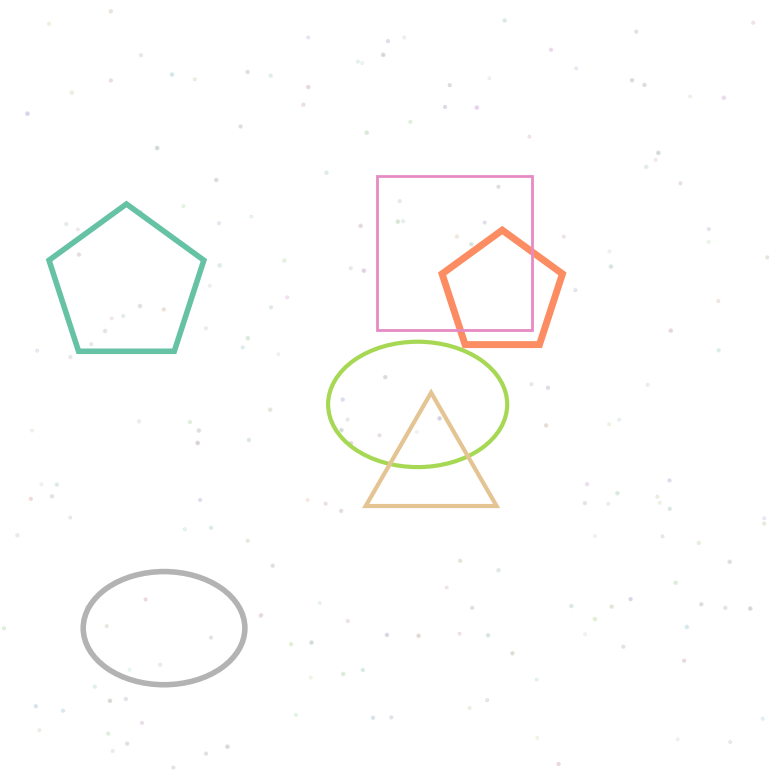[{"shape": "pentagon", "thickness": 2, "radius": 0.53, "center": [0.164, 0.629]}, {"shape": "pentagon", "thickness": 2.5, "radius": 0.41, "center": [0.652, 0.619]}, {"shape": "square", "thickness": 1, "radius": 0.5, "center": [0.59, 0.671]}, {"shape": "oval", "thickness": 1.5, "radius": 0.58, "center": [0.542, 0.475]}, {"shape": "triangle", "thickness": 1.5, "radius": 0.49, "center": [0.56, 0.392]}, {"shape": "oval", "thickness": 2, "radius": 0.52, "center": [0.213, 0.184]}]